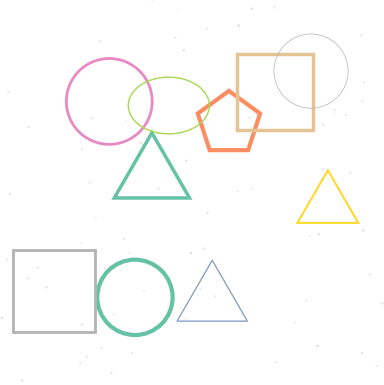[{"shape": "circle", "thickness": 3, "radius": 0.49, "center": [0.351, 0.228]}, {"shape": "triangle", "thickness": 2.5, "radius": 0.56, "center": [0.395, 0.542]}, {"shape": "pentagon", "thickness": 3, "radius": 0.43, "center": [0.595, 0.679]}, {"shape": "triangle", "thickness": 1, "radius": 0.53, "center": [0.551, 0.219]}, {"shape": "circle", "thickness": 2, "radius": 0.56, "center": [0.284, 0.737]}, {"shape": "oval", "thickness": 1, "radius": 0.53, "center": [0.438, 0.726]}, {"shape": "triangle", "thickness": 1.5, "radius": 0.46, "center": [0.852, 0.467]}, {"shape": "square", "thickness": 2.5, "radius": 0.49, "center": [0.714, 0.762]}, {"shape": "circle", "thickness": 0.5, "radius": 0.48, "center": [0.808, 0.815]}, {"shape": "square", "thickness": 2, "radius": 0.53, "center": [0.14, 0.245]}]